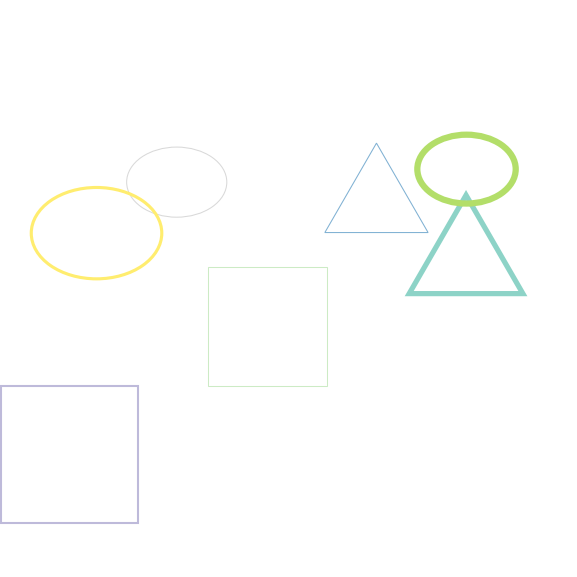[{"shape": "triangle", "thickness": 2.5, "radius": 0.57, "center": [0.807, 0.548]}, {"shape": "square", "thickness": 1, "radius": 0.59, "center": [0.121, 0.212]}, {"shape": "triangle", "thickness": 0.5, "radius": 0.52, "center": [0.652, 0.648]}, {"shape": "oval", "thickness": 3, "radius": 0.43, "center": [0.808, 0.706]}, {"shape": "oval", "thickness": 0.5, "radius": 0.43, "center": [0.306, 0.684]}, {"shape": "square", "thickness": 0.5, "radius": 0.51, "center": [0.463, 0.434]}, {"shape": "oval", "thickness": 1.5, "radius": 0.57, "center": [0.167, 0.595]}]